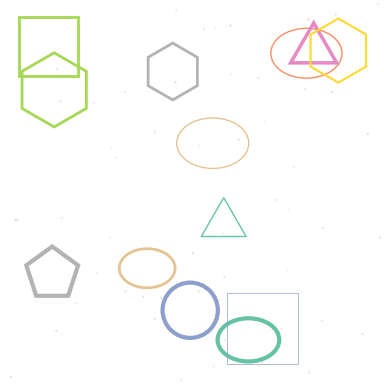[{"shape": "triangle", "thickness": 1, "radius": 0.34, "center": [0.581, 0.419]}, {"shape": "oval", "thickness": 3, "radius": 0.4, "center": [0.645, 0.117]}, {"shape": "oval", "thickness": 1, "radius": 0.46, "center": [0.796, 0.862]}, {"shape": "circle", "thickness": 3, "radius": 0.36, "center": [0.494, 0.194]}, {"shape": "square", "thickness": 0.5, "radius": 0.46, "center": [0.681, 0.147]}, {"shape": "triangle", "thickness": 2.5, "radius": 0.35, "center": [0.815, 0.871]}, {"shape": "hexagon", "thickness": 2, "radius": 0.48, "center": [0.141, 0.767]}, {"shape": "square", "thickness": 2, "radius": 0.38, "center": [0.126, 0.879]}, {"shape": "hexagon", "thickness": 1.5, "radius": 0.42, "center": [0.879, 0.869]}, {"shape": "oval", "thickness": 1, "radius": 0.47, "center": [0.553, 0.628]}, {"shape": "oval", "thickness": 2, "radius": 0.36, "center": [0.382, 0.303]}, {"shape": "hexagon", "thickness": 2, "radius": 0.37, "center": [0.449, 0.814]}, {"shape": "pentagon", "thickness": 3, "radius": 0.35, "center": [0.136, 0.289]}]